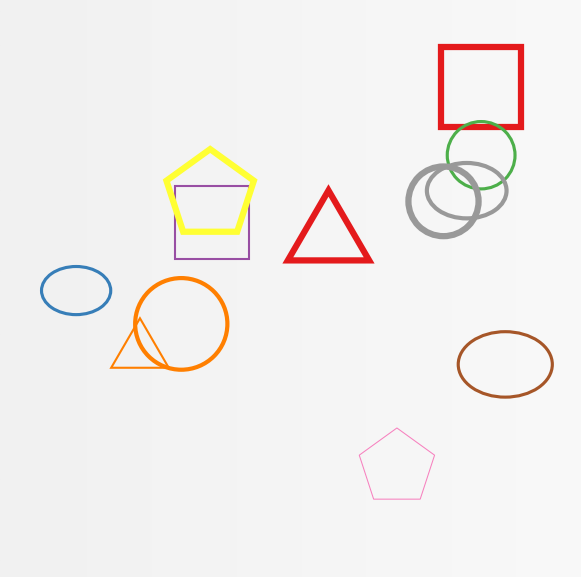[{"shape": "square", "thickness": 3, "radius": 0.35, "center": [0.828, 0.848]}, {"shape": "triangle", "thickness": 3, "radius": 0.4, "center": [0.565, 0.589]}, {"shape": "oval", "thickness": 1.5, "radius": 0.3, "center": [0.131, 0.496]}, {"shape": "circle", "thickness": 1.5, "radius": 0.29, "center": [0.828, 0.73]}, {"shape": "square", "thickness": 1, "radius": 0.32, "center": [0.364, 0.614]}, {"shape": "circle", "thickness": 2, "radius": 0.4, "center": [0.312, 0.438]}, {"shape": "triangle", "thickness": 1, "radius": 0.29, "center": [0.241, 0.391]}, {"shape": "pentagon", "thickness": 3, "radius": 0.4, "center": [0.362, 0.662]}, {"shape": "oval", "thickness": 1.5, "radius": 0.4, "center": [0.869, 0.368]}, {"shape": "pentagon", "thickness": 0.5, "radius": 0.34, "center": [0.683, 0.19]}, {"shape": "oval", "thickness": 2, "radius": 0.34, "center": [0.803, 0.669]}, {"shape": "circle", "thickness": 3, "radius": 0.3, "center": [0.763, 0.651]}]